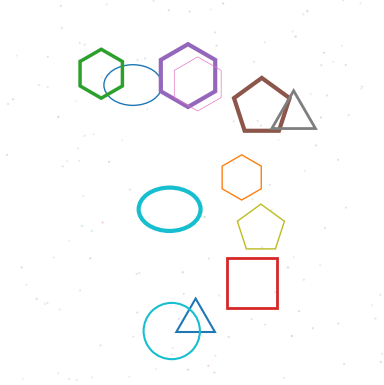[{"shape": "triangle", "thickness": 1.5, "radius": 0.29, "center": [0.508, 0.167]}, {"shape": "oval", "thickness": 1, "radius": 0.38, "center": [0.345, 0.779]}, {"shape": "hexagon", "thickness": 1, "radius": 0.29, "center": [0.628, 0.539]}, {"shape": "hexagon", "thickness": 2.5, "radius": 0.32, "center": [0.263, 0.809]}, {"shape": "square", "thickness": 2, "radius": 0.32, "center": [0.655, 0.266]}, {"shape": "hexagon", "thickness": 3, "radius": 0.41, "center": [0.488, 0.804]}, {"shape": "pentagon", "thickness": 3, "radius": 0.38, "center": [0.68, 0.722]}, {"shape": "hexagon", "thickness": 0.5, "radius": 0.35, "center": [0.514, 0.782]}, {"shape": "triangle", "thickness": 2, "radius": 0.33, "center": [0.763, 0.699]}, {"shape": "pentagon", "thickness": 1, "radius": 0.32, "center": [0.678, 0.406]}, {"shape": "oval", "thickness": 3, "radius": 0.4, "center": [0.441, 0.456]}, {"shape": "circle", "thickness": 1.5, "radius": 0.37, "center": [0.446, 0.14]}]